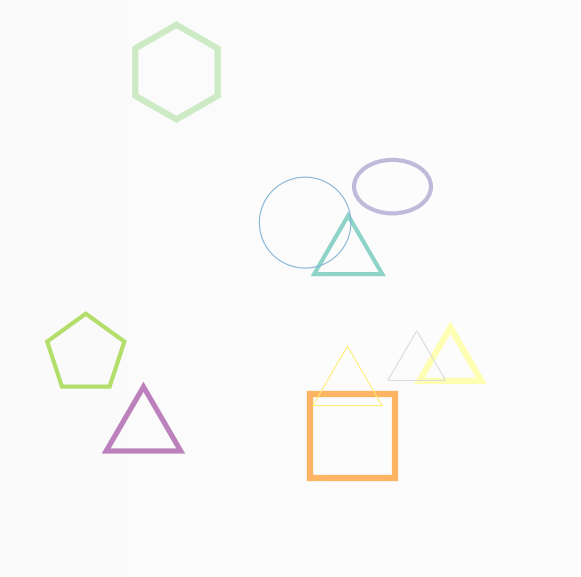[{"shape": "triangle", "thickness": 2, "radius": 0.34, "center": [0.599, 0.558]}, {"shape": "triangle", "thickness": 3, "radius": 0.31, "center": [0.775, 0.37]}, {"shape": "oval", "thickness": 2, "radius": 0.33, "center": [0.675, 0.676]}, {"shape": "circle", "thickness": 0.5, "radius": 0.39, "center": [0.525, 0.614]}, {"shape": "square", "thickness": 3, "radius": 0.36, "center": [0.607, 0.244]}, {"shape": "pentagon", "thickness": 2, "radius": 0.35, "center": [0.148, 0.386]}, {"shape": "triangle", "thickness": 0.5, "radius": 0.29, "center": [0.717, 0.369]}, {"shape": "triangle", "thickness": 2.5, "radius": 0.37, "center": [0.247, 0.255]}, {"shape": "hexagon", "thickness": 3, "radius": 0.41, "center": [0.304, 0.874]}, {"shape": "triangle", "thickness": 0.5, "radius": 0.34, "center": [0.598, 0.331]}]